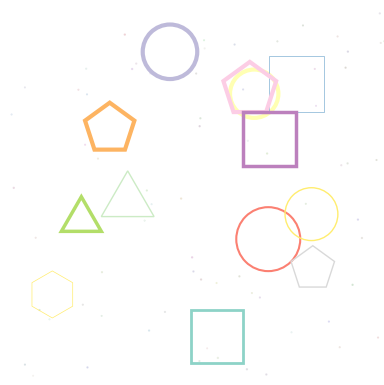[{"shape": "square", "thickness": 2, "radius": 0.34, "center": [0.563, 0.126]}, {"shape": "circle", "thickness": 3, "radius": 0.31, "center": [0.66, 0.757]}, {"shape": "circle", "thickness": 3, "radius": 0.35, "center": [0.442, 0.865]}, {"shape": "circle", "thickness": 1.5, "radius": 0.42, "center": [0.697, 0.379]}, {"shape": "square", "thickness": 0.5, "radius": 0.36, "center": [0.77, 0.782]}, {"shape": "pentagon", "thickness": 3, "radius": 0.34, "center": [0.285, 0.666]}, {"shape": "triangle", "thickness": 2.5, "radius": 0.3, "center": [0.211, 0.429]}, {"shape": "pentagon", "thickness": 3, "radius": 0.36, "center": [0.649, 0.767]}, {"shape": "pentagon", "thickness": 1, "radius": 0.3, "center": [0.812, 0.302]}, {"shape": "square", "thickness": 2.5, "radius": 0.35, "center": [0.7, 0.64]}, {"shape": "triangle", "thickness": 1, "radius": 0.4, "center": [0.332, 0.477]}, {"shape": "hexagon", "thickness": 0.5, "radius": 0.31, "center": [0.136, 0.235]}, {"shape": "circle", "thickness": 1, "radius": 0.34, "center": [0.809, 0.444]}]